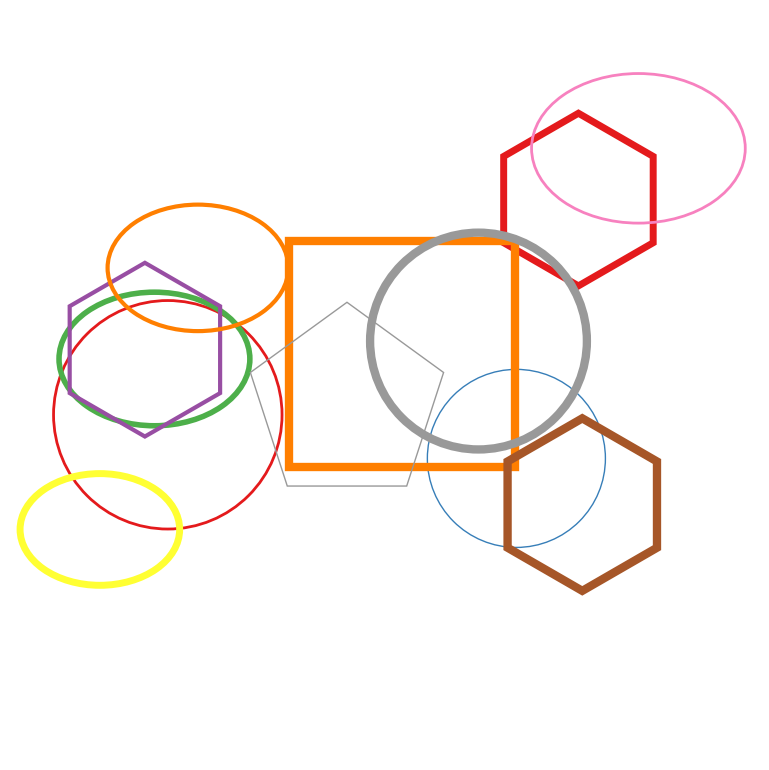[{"shape": "hexagon", "thickness": 2.5, "radius": 0.56, "center": [0.751, 0.741]}, {"shape": "circle", "thickness": 1, "radius": 0.74, "center": [0.218, 0.461]}, {"shape": "circle", "thickness": 0.5, "radius": 0.58, "center": [0.671, 0.405]}, {"shape": "oval", "thickness": 2, "radius": 0.62, "center": [0.201, 0.534]}, {"shape": "hexagon", "thickness": 1.5, "radius": 0.56, "center": [0.188, 0.546]}, {"shape": "oval", "thickness": 1.5, "radius": 0.59, "center": [0.257, 0.652]}, {"shape": "square", "thickness": 3, "radius": 0.73, "center": [0.522, 0.541]}, {"shape": "oval", "thickness": 2.5, "radius": 0.52, "center": [0.13, 0.312]}, {"shape": "hexagon", "thickness": 3, "radius": 0.56, "center": [0.756, 0.345]}, {"shape": "oval", "thickness": 1, "radius": 0.69, "center": [0.829, 0.807]}, {"shape": "pentagon", "thickness": 0.5, "radius": 0.66, "center": [0.451, 0.475]}, {"shape": "circle", "thickness": 3, "radius": 0.7, "center": [0.621, 0.557]}]